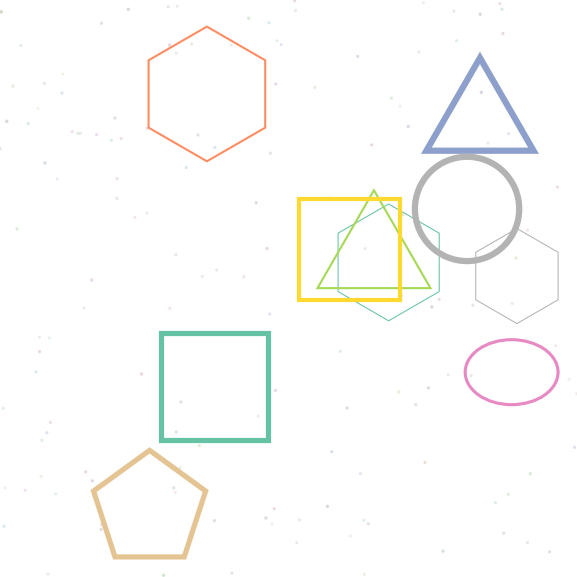[{"shape": "square", "thickness": 2.5, "radius": 0.46, "center": [0.371, 0.329]}, {"shape": "hexagon", "thickness": 0.5, "radius": 0.51, "center": [0.673, 0.545]}, {"shape": "hexagon", "thickness": 1, "radius": 0.58, "center": [0.358, 0.836]}, {"shape": "triangle", "thickness": 3, "radius": 0.54, "center": [0.831, 0.792]}, {"shape": "oval", "thickness": 1.5, "radius": 0.4, "center": [0.886, 0.355]}, {"shape": "triangle", "thickness": 1, "radius": 0.56, "center": [0.648, 0.557]}, {"shape": "square", "thickness": 2, "radius": 0.44, "center": [0.605, 0.567]}, {"shape": "pentagon", "thickness": 2.5, "radius": 0.51, "center": [0.259, 0.117]}, {"shape": "circle", "thickness": 3, "radius": 0.45, "center": [0.809, 0.637]}, {"shape": "hexagon", "thickness": 0.5, "radius": 0.41, "center": [0.895, 0.521]}]